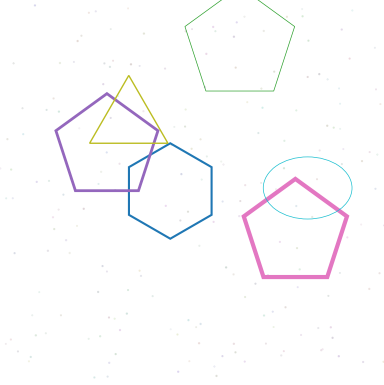[{"shape": "hexagon", "thickness": 1.5, "radius": 0.62, "center": [0.442, 0.504]}, {"shape": "pentagon", "thickness": 0.5, "radius": 0.75, "center": [0.623, 0.885]}, {"shape": "pentagon", "thickness": 2, "radius": 0.7, "center": [0.278, 0.617]}, {"shape": "pentagon", "thickness": 3, "radius": 0.7, "center": [0.767, 0.394]}, {"shape": "triangle", "thickness": 1, "radius": 0.59, "center": [0.334, 0.687]}, {"shape": "oval", "thickness": 0.5, "radius": 0.58, "center": [0.799, 0.512]}]